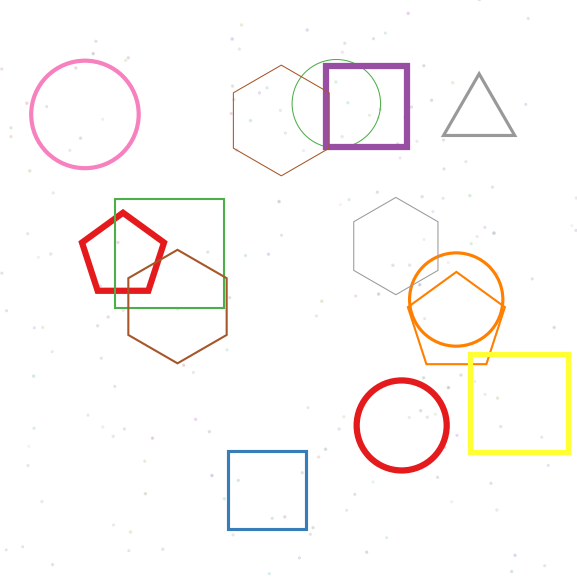[{"shape": "circle", "thickness": 3, "radius": 0.39, "center": [0.696, 0.262]}, {"shape": "pentagon", "thickness": 3, "radius": 0.37, "center": [0.213, 0.556]}, {"shape": "square", "thickness": 1.5, "radius": 0.34, "center": [0.463, 0.151]}, {"shape": "square", "thickness": 1, "radius": 0.47, "center": [0.293, 0.56]}, {"shape": "circle", "thickness": 0.5, "radius": 0.38, "center": [0.582, 0.819]}, {"shape": "square", "thickness": 3, "radius": 0.35, "center": [0.635, 0.814]}, {"shape": "pentagon", "thickness": 1, "radius": 0.44, "center": [0.79, 0.44]}, {"shape": "circle", "thickness": 1.5, "radius": 0.4, "center": [0.79, 0.48]}, {"shape": "square", "thickness": 2.5, "radius": 0.42, "center": [0.898, 0.301]}, {"shape": "hexagon", "thickness": 1, "radius": 0.49, "center": [0.307, 0.468]}, {"shape": "hexagon", "thickness": 0.5, "radius": 0.48, "center": [0.487, 0.791]}, {"shape": "circle", "thickness": 2, "radius": 0.47, "center": [0.147, 0.801]}, {"shape": "triangle", "thickness": 1.5, "radius": 0.36, "center": [0.83, 0.8]}, {"shape": "hexagon", "thickness": 0.5, "radius": 0.42, "center": [0.685, 0.573]}]